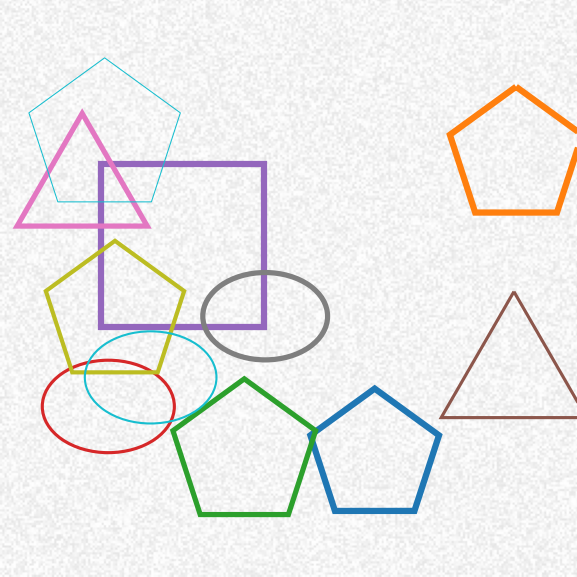[{"shape": "pentagon", "thickness": 3, "radius": 0.59, "center": [0.649, 0.209]}, {"shape": "pentagon", "thickness": 3, "radius": 0.6, "center": [0.894, 0.729]}, {"shape": "pentagon", "thickness": 2.5, "radius": 0.65, "center": [0.423, 0.213]}, {"shape": "oval", "thickness": 1.5, "radius": 0.57, "center": [0.188, 0.295]}, {"shape": "square", "thickness": 3, "radius": 0.7, "center": [0.316, 0.574]}, {"shape": "triangle", "thickness": 1.5, "radius": 0.73, "center": [0.89, 0.349]}, {"shape": "triangle", "thickness": 2.5, "radius": 0.65, "center": [0.142, 0.673]}, {"shape": "oval", "thickness": 2.5, "radius": 0.54, "center": [0.459, 0.452]}, {"shape": "pentagon", "thickness": 2, "radius": 0.63, "center": [0.199, 0.456]}, {"shape": "pentagon", "thickness": 0.5, "radius": 0.69, "center": [0.181, 0.761]}, {"shape": "oval", "thickness": 1, "radius": 0.57, "center": [0.261, 0.346]}]